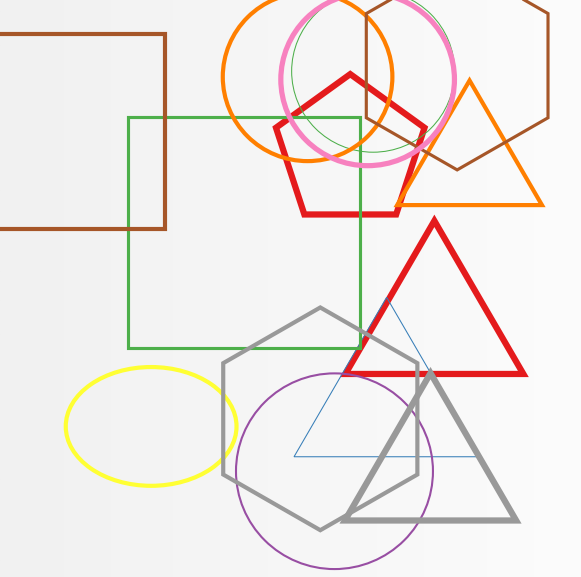[{"shape": "triangle", "thickness": 3, "radius": 0.88, "center": [0.747, 0.44]}, {"shape": "pentagon", "thickness": 3, "radius": 0.67, "center": [0.603, 0.736]}, {"shape": "triangle", "thickness": 0.5, "radius": 0.92, "center": [0.665, 0.3]}, {"shape": "square", "thickness": 1.5, "radius": 1.0, "center": [0.42, 0.597]}, {"shape": "circle", "thickness": 0.5, "radius": 0.7, "center": [0.642, 0.876]}, {"shape": "circle", "thickness": 1, "radius": 0.85, "center": [0.575, 0.183]}, {"shape": "circle", "thickness": 2, "radius": 0.73, "center": [0.529, 0.866]}, {"shape": "triangle", "thickness": 2, "radius": 0.72, "center": [0.808, 0.716]}, {"shape": "oval", "thickness": 2, "radius": 0.73, "center": [0.26, 0.261]}, {"shape": "hexagon", "thickness": 1.5, "radius": 0.9, "center": [0.787, 0.885]}, {"shape": "square", "thickness": 2, "radius": 0.84, "center": [0.116, 0.771]}, {"shape": "circle", "thickness": 2.5, "radius": 0.75, "center": [0.632, 0.862]}, {"shape": "hexagon", "thickness": 2, "radius": 0.96, "center": [0.551, 0.274]}, {"shape": "triangle", "thickness": 3, "radius": 0.85, "center": [0.741, 0.183]}]